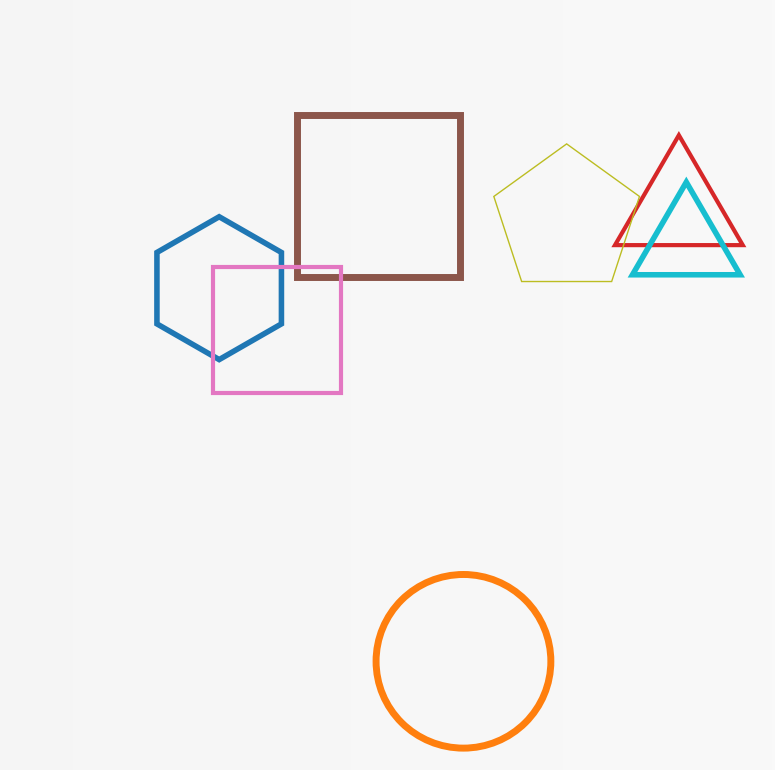[{"shape": "hexagon", "thickness": 2, "radius": 0.46, "center": [0.283, 0.626]}, {"shape": "circle", "thickness": 2.5, "radius": 0.56, "center": [0.598, 0.141]}, {"shape": "triangle", "thickness": 1.5, "radius": 0.48, "center": [0.876, 0.729]}, {"shape": "square", "thickness": 2.5, "radius": 0.53, "center": [0.488, 0.745]}, {"shape": "square", "thickness": 1.5, "radius": 0.41, "center": [0.358, 0.571]}, {"shape": "pentagon", "thickness": 0.5, "radius": 0.49, "center": [0.731, 0.714]}, {"shape": "triangle", "thickness": 2, "radius": 0.4, "center": [0.886, 0.683]}]